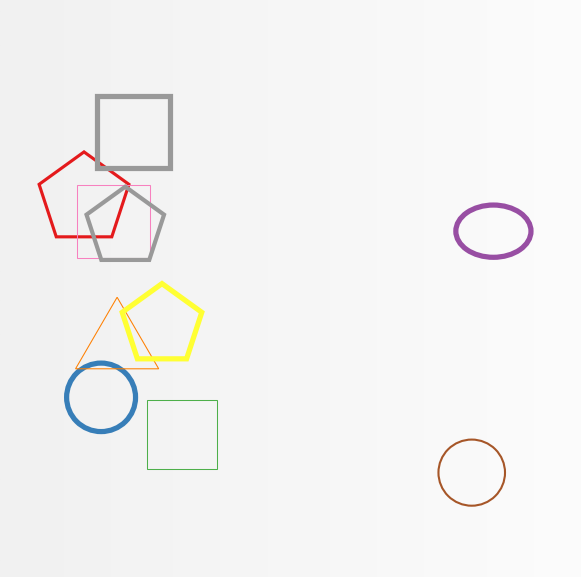[{"shape": "pentagon", "thickness": 1.5, "radius": 0.41, "center": [0.145, 0.655]}, {"shape": "circle", "thickness": 2.5, "radius": 0.3, "center": [0.174, 0.311]}, {"shape": "square", "thickness": 0.5, "radius": 0.3, "center": [0.314, 0.247]}, {"shape": "oval", "thickness": 2.5, "radius": 0.32, "center": [0.849, 0.599]}, {"shape": "triangle", "thickness": 0.5, "radius": 0.41, "center": [0.201, 0.402]}, {"shape": "pentagon", "thickness": 2.5, "radius": 0.36, "center": [0.279, 0.436]}, {"shape": "circle", "thickness": 1, "radius": 0.29, "center": [0.812, 0.181]}, {"shape": "square", "thickness": 0.5, "radius": 0.32, "center": [0.195, 0.616]}, {"shape": "pentagon", "thickness": 2, "radius": 0.35, "center": [0.216, 0.606]}, {"shape": "square", "thickness": 2.5, "radius": 0.31, "center": [0.23, 0.77]}]